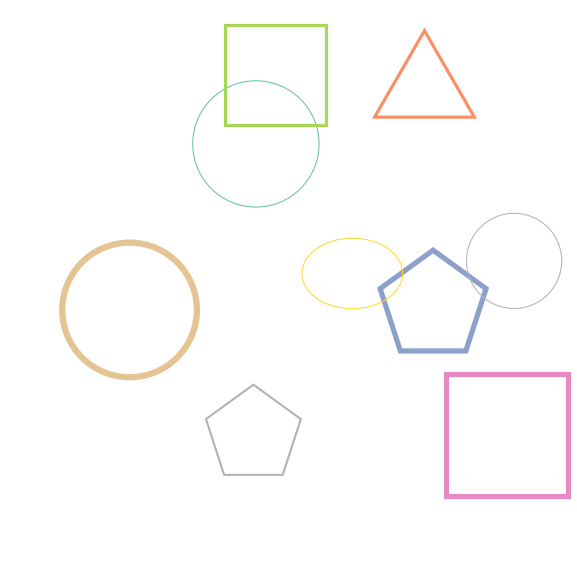[{"shape": "circle", "thickness": 0.5, "radius": 0.55, "center": [0.443, 0.75]}, {"shape": "triangle", "thickness": 1.5, "radius": 0.5, "center": [0.735, 0.846]}, {"shape": "pentagon", "thickness": 2.5, "radius": 0.48, "center": [0.75, 0.469]}, {"shape": "square", "thickness": 2.5, "radius": 0.53, "center": [0.878, 0.246]}, {"shape": "square", "thickness": 1.5, "radius": 0.43, "center": [0.477, 0.869]}, {"shape": "oval", "thickness": 0.5, "radius": 0.44, "center": [0.61, 0.526]}, {"shape": "circle", "thickness": 3, "radius": 0.58, "center": [0.224, 0.462]}, {"shape": "circle", "thickness": 0.5, "radius": 0.41, "center": [0.89, 0.547]}, {"shape": "pentagon", "thickness": 1, "radius": 0.43, "center": [0.439, 0.247]}]